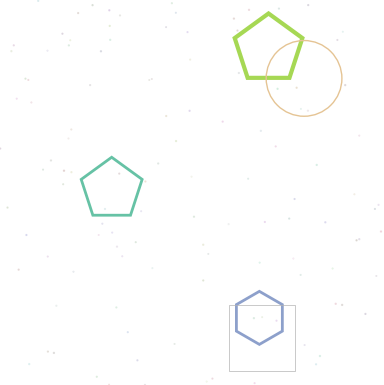[{"shape": "pentagon", "thickness": 2, "radius": 0.42, "center": [0.29, 0.508]}, {"shape": "hexagon", "thickness": 2, "radius": 0.34, "center": [0.674, 0.174]}, {"shape": "pentagon", "thickness": 3, "radius": 0.46, "center": [0.698, 0.873]}, {"shape": "circle", "thickness": 1, "radius": 0.49, "center": [0.79, 0.796]}, {"shape": "square", "thickness": 0.5, "radius": 0.43, "center": [0.68, 0.122]}]